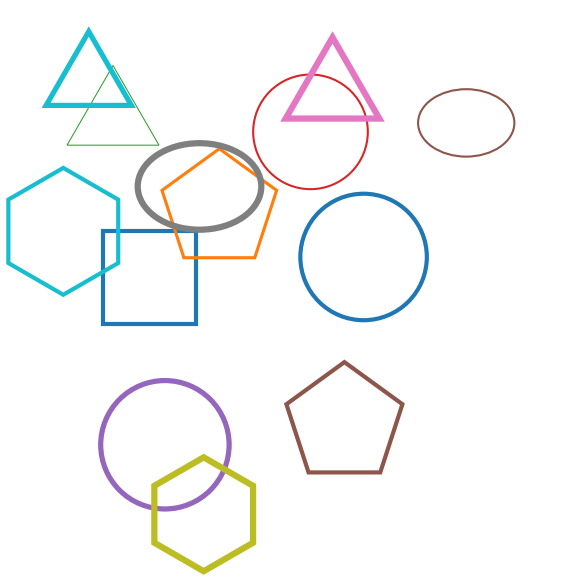[{"shape": "circle", "thickness": 2, "radius": 0.55, "center": [0.63, 0.554]}, {"shape": "square", "thickness": 2, "radius": 0.4, "center": [0.258, 0.519]}, {"shape": "pentagon", "thickness": 1.5, "radius": 0.52, "center": [0.38, 0.637]}, {"shape": "triangle", "thickness": 0.5, "radius": 0.46, "center": [0.196, 0.794]}, {"shape": "circle", "thickness": 1, "radius": 0.5, "center": [0.538, 0.771]}, {"shape": "circle", "thickness": 2.5, "radius": 0.56, "center": [0.286, 0.229]}, {"shape": "pentagon", "thickness": 2, "radius": 0.53, "center": [0.596, 0.267]}, {"shape": "oval", "thickness": 1, "radius": 0.42, "center": [0.807, 0.786]}, {"shape": "triangle", "thickness": 3, "radius": 0.47, "center": [0.576, 0.841]}, {"shape": "oval", "thickness": 3, "radius": 0.54, "center": [0.345, 0.676]}, {"shape": "hexagon", "thickness": 3, "radius": 0.49, "center": [0.353, 0.109]}, {"shape": "triangle", "thickness": 2.5, "radius": 0.43, "center": [0.154, 0.859]}, {"shape": "hexagon", "thickness": 2, "radius": 0.55, "center": [0.11, 0.599]}]